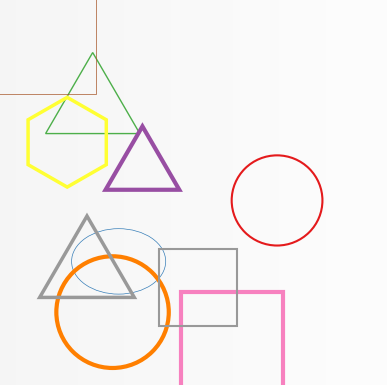[{"shape": "circle", "thickness": 1.5, "radius": 0.59, "center": [0.715, 0.479]}, {"shape": "oval", "thickness": 0.5, "radius": 0.61, "center": [0.306, 0.321]}, {"shape": "triangle", "thickness": 1, "radius": 0.7, "center": [0.239, 0.723]}, {"shape": "triangle", "thickness": 3, "radius": 0.55, "center": [0.368, 0.562]}, {"shape": "circle", "thickness": 3, "radius": 0.73, "center": [0.29, 0.189]}, {"shape": "hexagon", "thickness": 2.5, "radius": 0.58, "center": [0.173, 0.631]}, {"shape": "square", "thickness": 0.5, "radius": 0.65, "center": [0.117, 0.887]}, {"shape": "square", "thickness": 3, "radius": 0.66, "center": [0.599, 0.109]}, {"shape": "square", "thickness": 1.5, "radius": 0.5, "center": [0.51, 0.253]}, {"shape": "triangle", "thickness": 2.5, "radius": 0.7, "center": [0.224, 0.298]}]